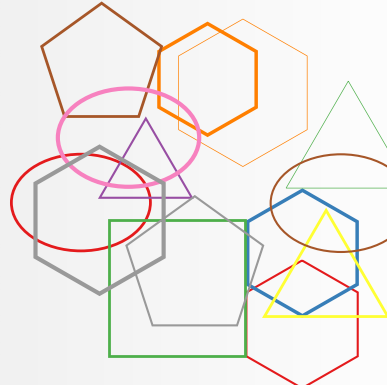[{"shape": "hexagon", "thickness": 1.5, "radius": 0.83, "center": [0.78, 0.158]}, {"shape": "oval", "thickness": 2, "radius": 0.9, "center": [0.209, 0.474]}, {"shape": "hexagon", "thickness": 2.5, "radius": 0.82, "center": [0.78, 0.343]}, {"shape": "square", "thickness": 2, "radius": 0.88, "center": [0.458, 0.252]}, {"shape": "triangle", "thickness": 0.5, "radius": 0.93, "center": [0.899, 0.604]}, {"shape": "triangle", "thickness": 1.5, "radius": 0.69, "center": [0.376, 0.555]}, {"shape": "hexagon", "thickness": 0.5, "radius": 0.96, "center": [0.627, 0.759]}, {"shape": "hexagon", "thickness": 2.5, "radius": 0.72, "center": [0.536, 0.794]}, {"shape": "triangle", "thickness": 2, "radius": 0.92, "center": [0.842, 0.27]}, {"shape": "oval", "thickness": 1.5, "radius": 0.91, "center": [0.88, 0.472]}, {"shape": "pentagon", "thickness": 2, "radius": 0.81, "center": [0.262, 0.829]}, {"shape": "oval", "thickness": 3, "radius": 0.91, "center": [0.332, 0.643]}, {"shape": "hexagon", "thickness": 3, "radius": 0.95, "center": [0.257, 0.428]}, {"shape": "pentagon", "thickness": 1.5, "radius": 0.93, "center": [0.503, 0.305]}]